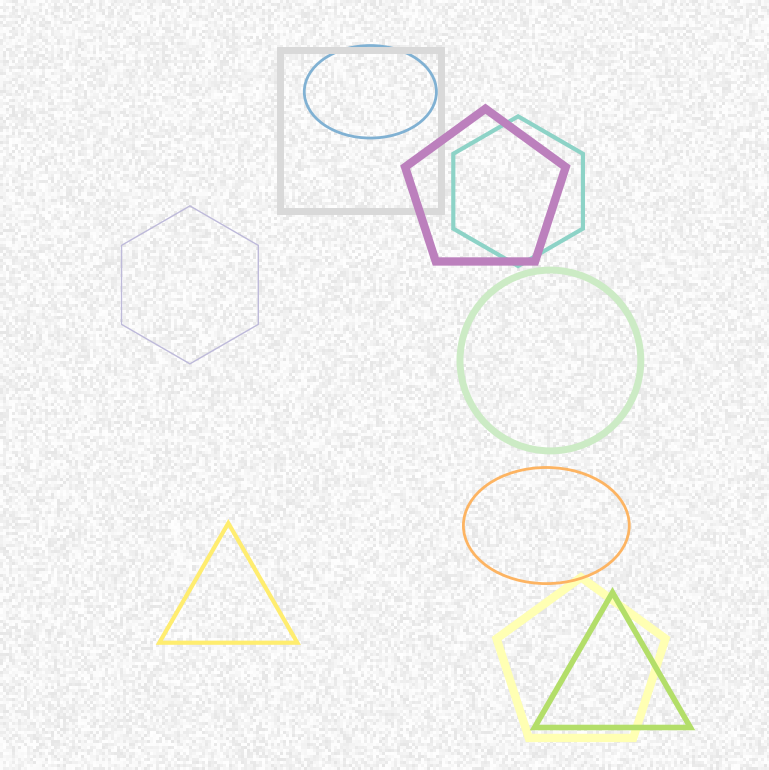[{"shape": "hexagon", "thickness": 1.5, "radius": 0.49, "center": [0.673, 0.752]}, {"shape": "pentagon", "thickness": 3, "radius": 0.58, "center": [0.755, 0.135]}, {"shape": "hexagon", "thickness": 0.5, "radius": 0.51, "center": [0.247, 0.63]}, {"shape": "oval", "thickness": 1, "radius": 0.43, "center": [0.481, 0.881]}, {"shape": "oval", "thickness": 1, "radius": 0.54, "center": [0.71, 0.317]}, {"shape": "triangle", "thickness": 2, "radius": 0.58, "center": [0.795, 0.114]}, {"shape": "square", "thickness": 2.5, "radius": 0.52, "center": [0.468, 0.831]}, {"shape": "pentagon", "thickness": 3, "radius": 0.55, "center": [0.63, 0.749]}, {"shape": "circle", "thickness": 2.5, "radius": 0.59, "center": [0.715, 0.532]}, {"shape": "triangle", "thickness": 1.5, "radius": 0.52, "center": [0.296, 0.217]}]